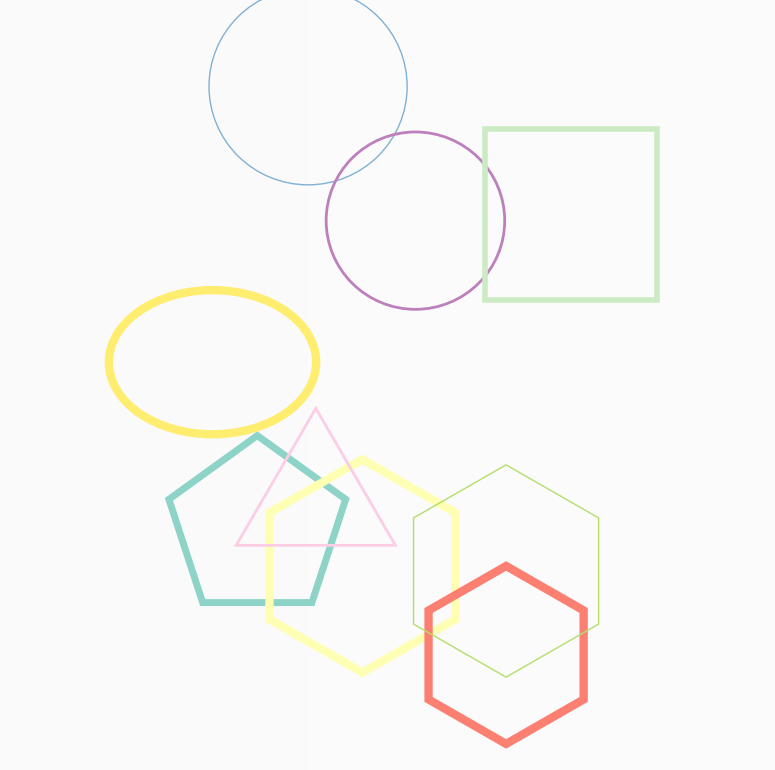[{"shape": "pentagon", "thickness": 2.5, "radius": 0.6, "center": [0.332, 0.314]}, {"shape": "hexagon", "thickness": 3, "radius": 0.69, "center": [0.468, 0.265]}, {"shape": "hexagon", "thickness": 3, "radius": 0.58, "center": [0.653, 0.149]}, {"shape": "circle", "thickness": 0.5, "radius": 0.64, "center": [0.398, 0.888]}, {"shape": "hexagon", "thickness": 0.5, "radius": 0.69, "center": [0.653, 0.258]}, {"shape": "triangle", "thickness": 1, "radius": 0.59, "center": [0.407, 0.351]}, {"shape": "circle", "thickness": 1, "radius": 0.58, "center": [0.536, 0.713]}, {"shape": "square", "thickness": 2, "radius": 0.56, "center": [0.737, 0.722]}, {"shape": "oval", "thickness": 3, "radius": 0.67, "center": [0.274, 0.53]}]